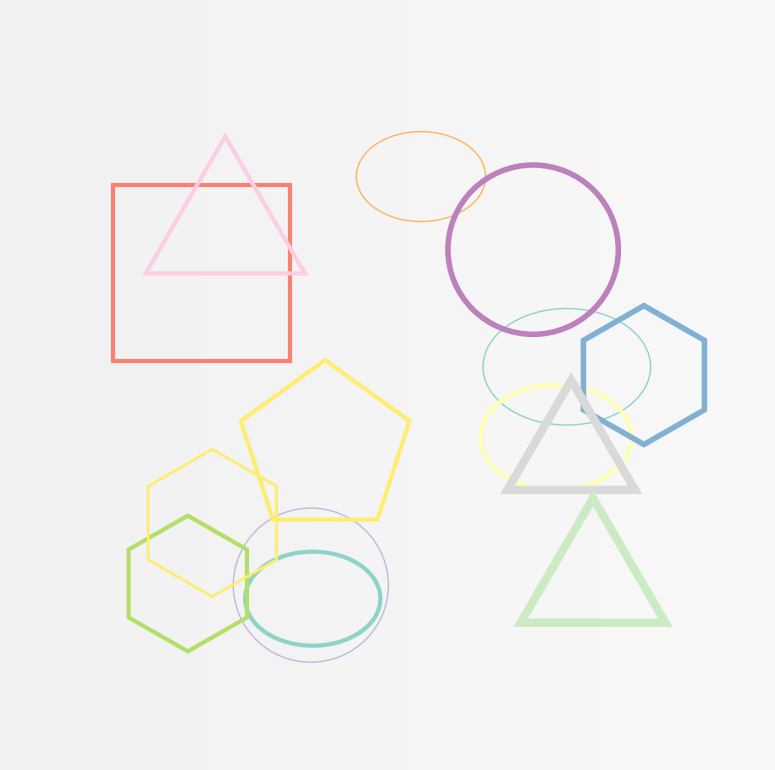[{"shape": "oval", "thickness": 1.5, "radius": 0.44, "center": [0.404, 0.222]}, {"shape": "oval", "thickness": 0.5, "radius": 0.54, "center": [0.731, 0.524]}, {"shape": "oval", "thickness": 1.5, "radius": 0.49, "center": [0.717, 0.432]}, {"shape": "circle", "thickness": 0.5, "radius": 0.5, "center": [0.401, 0.24]}, {"shape": "square", "thickness": 1.5, "radius": 0.57, "center": [0.26, 0.646]}, {"shape": "hexagon", "thickness": 2, "radius": 0.45, "center": [0.831, 0.513]}, {"shape": "oval", "thickness": 0.5, "radius": 0.42, "center": [0.543, 0.771]}, {"shape": "hexagon", "thickness": 1.5, "radius": 0.44, "center": [0.242, 0.242]}, {"shape": "triangle", "thickness": 1.5, "radius": 0.59, "center": [0.291, 0.704]}, {"shape": "triangle", "thickness": 3, "radius": 0.48, "center": [0.737, 0.411]}, {"shape": "circle", "thickness": 2, "radius": 0.55, "center": [0.688, 0.676]}, {"shape": "triangle", "thickness": 3, "radius": 0.54, "center": [0.765, 0.245]}, {"shape": "hexagon", "thickness": 1, "radius": 0.48, "center": [0.274, 0.321]}, {"shape": "pentagon", "thickness": 1.5, "radius": 0.57, "center": [0.42, 0.418]}]